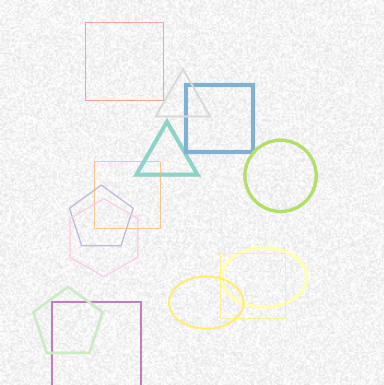[{"shape": "triangle", "thickness": 3, "radius": 0.46, "center": [0.434, 0.592]}, {"shape": "oval", "thickness": 2.5, "radius": 0.55, "center": [0.686, 0.279]}, {"shape": "pentagon", "thickness": 1, "radius": 0.43, "center": [0.263, 0.432]}, {"shape": "square", "thickness": 0.5, "radius": 0.51, "center": [0.321, 0.841]}, {"shape": "square", "thickness": 3, "radius": 0.44, "center": [0.57, 0.692]}, {"shape": "square", "thickness": 0.5, "radius": 0.43, "center": [0.33, 0.495]}, {"shape": "circle", "thickness": 2.5, "radius": 0.46, "center": [0.729, 0.543]}, {"shape": "hexagon", "thickness": 1, "radius": 0.51, "center": [0.27, 0.382]}, {"shape": "triangle", "thickness": 1.5, "radius": 0.41, "center": [0.475, 0.738]}, {"shape": "square", "thickness": 1.5, "radius": 0.58, "center": [0.251, 0.101]}, {"shape": "pentagon", "thickness": 2, "radius": 0.47, "center": [0.177, 0.16]}, {"shape": "square", "thickness": 0.5, "radius": 0.42, "center": [0.656, 0.259]}, {"shape": "oval", "thickness": 1.5, "radius": 0.48, "center": [0.536, 0.214]}]